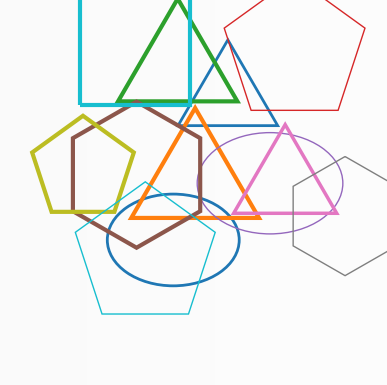[{"shape": "oval", "thickness": 2, "radius": 0.85, "center": [0.447, 0.377]}, {"shape": "triangle", "thickness": 2, "radius": 0.74, "center": [0.588, 0.748]}, {"shape": "triangle", "thickness": 3, "radius": 0.95, "center": [0.504, 0.529]}, {"shape": "triangle", "thickness": 3, "radius": 0.89, "center": [0.459, 0.826]}, {"shape": "pentagon", "thickness": 1, "radius": 0.95, "center": [0.76, 0.868]}, {"shape": "oval", "thickness": 1, "radius": 0.94, "center": [0.697, 0.524]}, {"shape": "hexagon", "thickness": 3, "radius": 0.95, "center": [0.352, 0.546]}, {"shape": "triangle", "thickness": 2.5, "radius": 0.77, "center": [0.736, 0.523]}, {"shape": "hexagon", "thickness": 1, "radius": 0.77, "center": [0.89, 0.439]}, {"shape": "pentagon", "thickness": 3, "radius": 0.69, "center": [0.214, 0.561]}, {"shape": "square", "thickness": 3, "radius": 0.71, "center": [0.348, 0.868]}, {"shape": "pentagon", "thickness": 1, "radius": 0.95, "center": [0.375, 0.338]}]